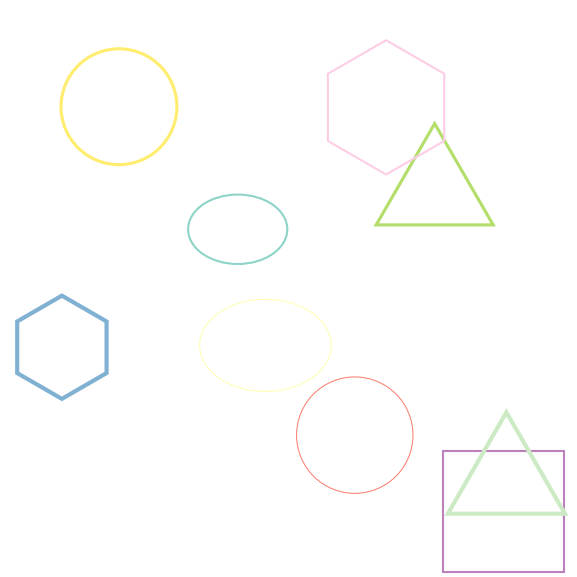[{"shape": "oval", "thickness": 1, "radius": 0.43, "center": [0.412, 0.602]}, {"shape": "oval", "thickness": 0.5, "radius": 0.57, "center": [0.46, 0.401]}, {"shape": "circle", "thickness": 0.5, "radius": 0.5, "center": [0.614, 0.246]}, {"shape": "hexagon", "thickness": 2, "radius": 0.45, "center": [0.107, 0.398]}, {"shape": "triangle", "thickness": 1.5, "radius": 0.58, "center": [0.753, 0.668]}, {"shape": "hexagon", "thickness": 1, "radius": 0.58, "center": [0.669, 0.813]}, {"shape": "square", "thickness": 1, "radius": 0.52, "center": [0.871, 0.114]}, {"shape": "triangle", "thickness": 2, "radius": 0.59, "center": [0.877, 0.168]}, {"shape": "circle", "thickness": 1.5, "radius": 0.5, "center": [0.206, 0.814]}]